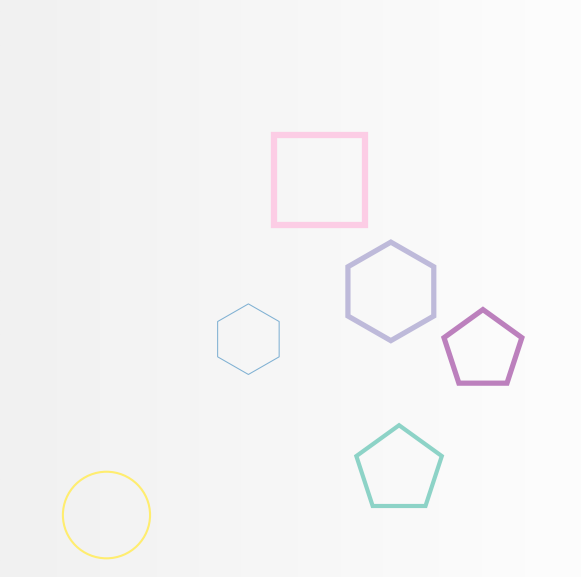[{"shape": "pentagon", "thickness": 2, "radius": 0.39, "center": [0.687, 0.185]}, {"shape": "hexagon", "thickness": 2.5, "radius": 0.43, "center": [0.672, 0.495]}, {"shape": "hexagon", "thickness": 0.5, "radius": 0.31, "center": [0.427, 0.412]}, {"shape": "square", "thickness": 3, "radius": 0.39, "center": [0.55, 0.687]}, {"shape": "pentagon", "thickness": 2.5, "radius": 0.35, "center": [0.831, 0.393]}, {"shape": "circle", "thickness": 1, "radius": 0.37, "center": [0.183, 0.107]}]